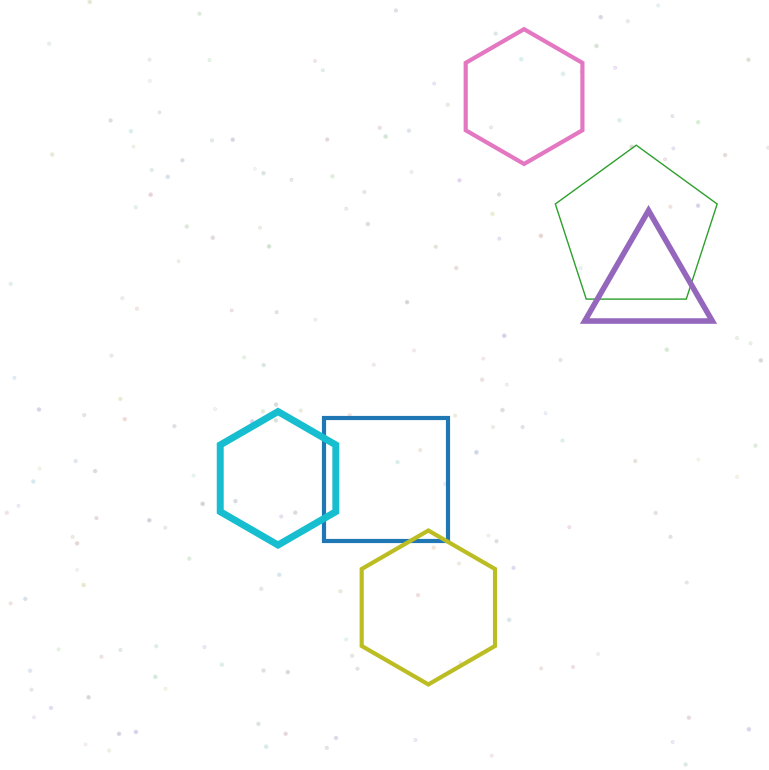[{"shape": "square", "thickness": 1.5, "radius": 0.4, "center": [0.502, 0.377]}, {"shape": "pentagon", "thickness": 0.5, "radius": 0.55, "center": [0.826, 0.701]}, {"shape": "triangle", "thickness": 2, "radius": 0.48, "center": [0.842, 0.631]}, {"shape": "hexagon", "thickness": 1.5, "radius": 0.44, "center": [0.681, 0.875]}, {"shape": "hexagon", "thickness": 1.5, "radius": 0.5, "center": [0.556, 0.211]}, {"shape": "hexagon", "thickness": 2.5, "radius": 0.43, "center": [0.361, 0.379]}]